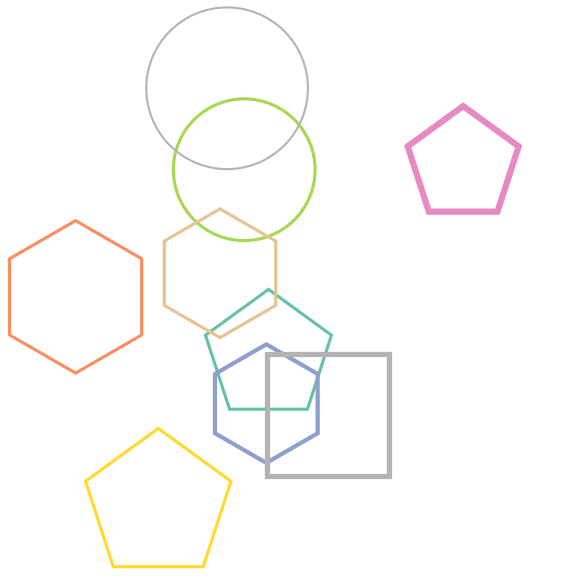[{"shape": "pentagon", "thickness": 1.5, "radius": 0.57, "center": [0.465, 0.383]}, {"shape": "hexagon", "thickness": 1.5, "radius": 0.66, "center": [0.131, 0.485]}, {"shape": "hexagon", "thickness": 2, "radius": 0.51, "center": [0.461, 0.3]}, {"shape": "pentagon", "thickness": 3, "radius": 0.51, "center": [0.802, 0.714]}, {"shape": "circle", "thickness": 1.5, "radius": 0.61, "center": [0.423, 0.705]}, {"shape": "pentagon", "thickness": 1.5, "radius": 0.66, "center": [0.274, 0.125]}, {"shape": "hexagon", "thickness": 1.5, "radius": 0.56, "center": [0.381, 0.526]}, {"shape": "square", "thickness": 2.5, "radius": 0.53, "center": [0.568, 0.28]}, {"shape": "circle", "thickness": 1, "radius": 0.7, "center": [0.393, 0.846]}]